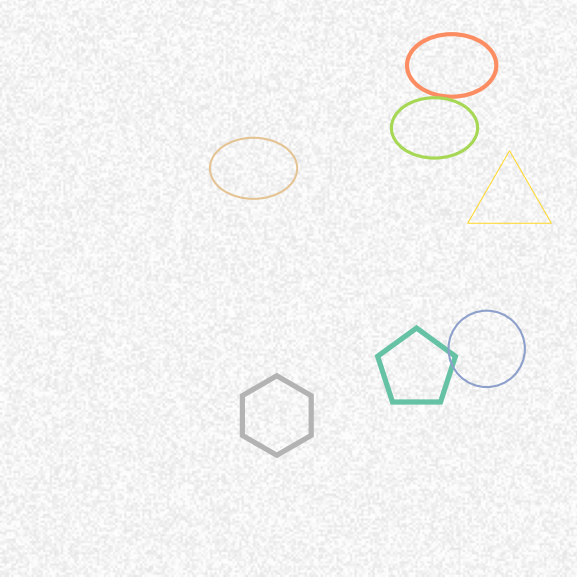[{"shape": "pentagon", "thickness": 2.5, "radius": 0.35, "center": [0.721, 0.36]}, {"shape": "oval", "thickness": 2, "radius": 0.39, "center": [0.782, 0.886]}, {"shape": "circle", "thickness": 1, "radius": 0.33, "center": [0.843, 0.395]}, {"shape": "oval", "thickness": 1.5, "radius": 0.37, "center": [0.752, 0.778]}, {"shape": "triangle", "thickness": 0.5, "radius": 0.42, "center": [0.882, 0.654]}, {"shape": "oval", "thickness": 1, "radius": 0.38, "center": [0.439, 0.708]}, {"shape": "hexagon", "thickness": 2.5, "radius": 0.34, "center": [0.479, 0.28]}]